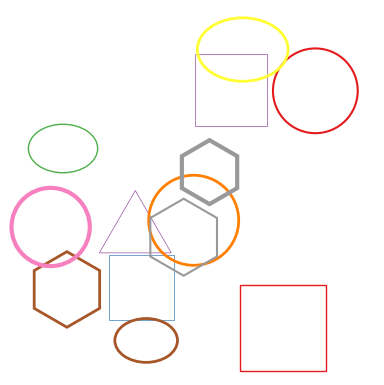[{"shape": "square", "thickness": 1, "radius": 0.56, "center": [0.735, 0.148]}, {"shape": "circle", "thickness": 1.5, "radius": 0.55, "center": [0.819, 0.764]}, {"shape": "square", "thickness": 0.5, "radius": 0.42, "center": [0.367, 0.253]}, {"shape": "oval", "thickness": 1, "radius": 0.45, "center": [0.164, 0.614]}, {"shape": "triangle", "thickness": 0.5, "radius": 0.54, "center": [0.351, 0.397]}, {"shape": "square", "thickness": 0.5, "radius": 0.47, "center": [0.601, 0.766]}, {"shape": "circle", "thickness": 2, "radius": 0.58, "center": [0.503, 0.428]}, {"shape": "oval", "thickness": 2, "radius": 0.59, "center": [0.63, 0.871]}, {"shape": "oval", "thickness": 2, "radius": 0.41, "center": [0.38, 0.116]}, {"shape": "hexagon", "thickness": 2, "radius": 0.49, "center": [0.174, 0.248]}, {"shape": "circle", "thickness": 3, "radius": 0.51, "center": [0.132, 0.41]}, {"shape": "hexagon", "thickness": 3, "radius": 0.41, "center": [0.544, 0.553]}, {"shape": "hexagon", "thickness": 1.5, "radius": 0.5, "center": [0.477, 0.384]}]